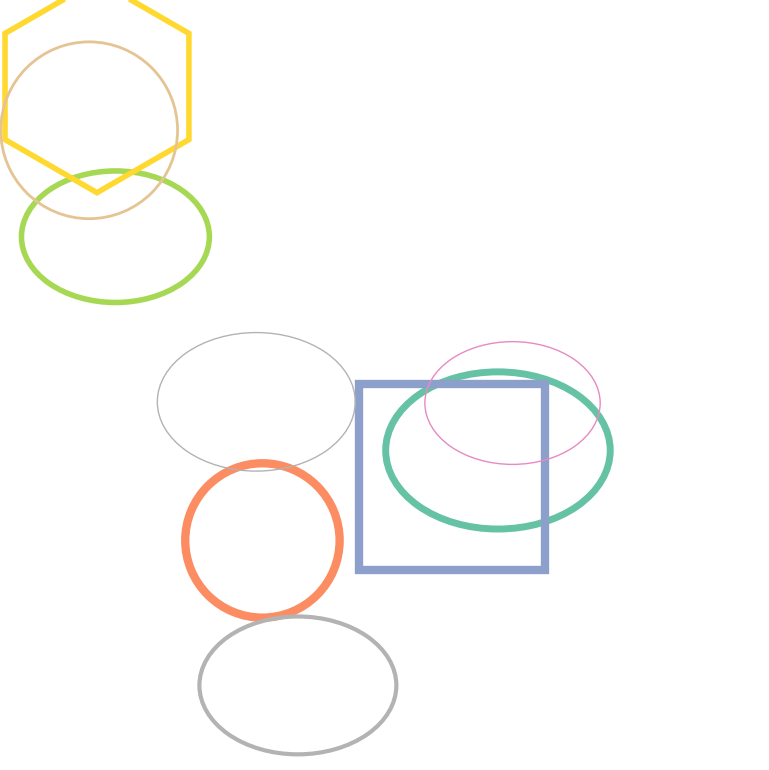[{"shape": "oval", "thickness": 2.5, "radius": 0.73, "center": [0.647, 0.415]}, {"shape": "circle", "thickness": 3, "radius": 0.5, "center": [0.341, 0.298]}, {"shape": "square", "thickness": 3, "radius": 0.6, "center": [0.587, 0.38]}, {"shape": "oval", "thickness": 0.5, "radius": 0.57, "center": [0.666, 0.477]}, {"shape": "oval", "thickness": 2, "radius": 0.61, "center": [0.15, 0.693]}, {"shape": "hexagon", "thickness": 2, "radius": 0.69, "center": [0.126, 0.888]}, {"shape": "circle", "thickness": 1, "radius": 0.57, "center": [0.116, 0.831]}, {"shape": "oval", "thickness": 0.5, "radius": 0.64, "center": [0.333, 0.478]}, {"shape": "oval", "thickness": 1.5, "radius": 0.64, "center": [0.387, 0.11]}]